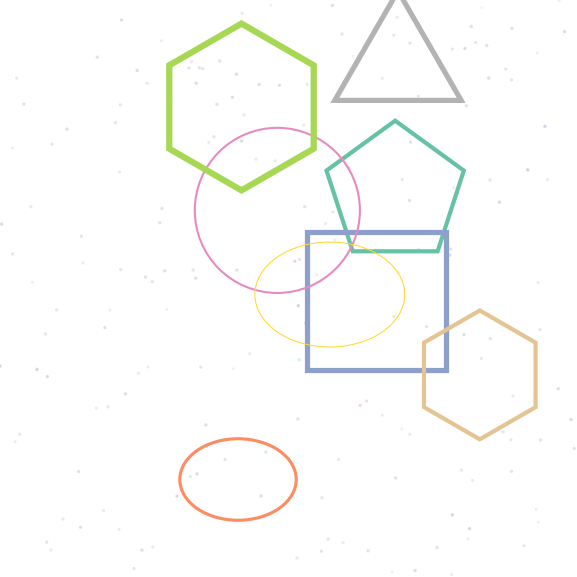[{"shape": "pentagon", "thickness": 2, "radius": 0.63, "center": [0.684, 0.665]}, {"shape": "oval", "thickness": 1.5, "radius": 0.5, "center": [0.412, 0.169]}, {"shape": "square", "thickness": 2.5, "radius": 0.6, "center": [0.652, 0.478]}, {"shape": "circle", "thickness": 1, "radius": 0.71, "center": [0.48, 0.635]}, {"shape": "hexagon", "thickness": 3, "radius": 0.72, "center": [0.418, 0.814]}, {"shape": "oval", "thickness": 0.5, "radius": 0.65, "center": [0.571, 0.489]}, {"shape": "hexagon", "thickness": 2, "radius": 0.56, "center": [0.831, 0.35]}, {"shape": "triangle", "thickness": 2.5, "radius": 0.63, "center": [0.689, 0.888]}]